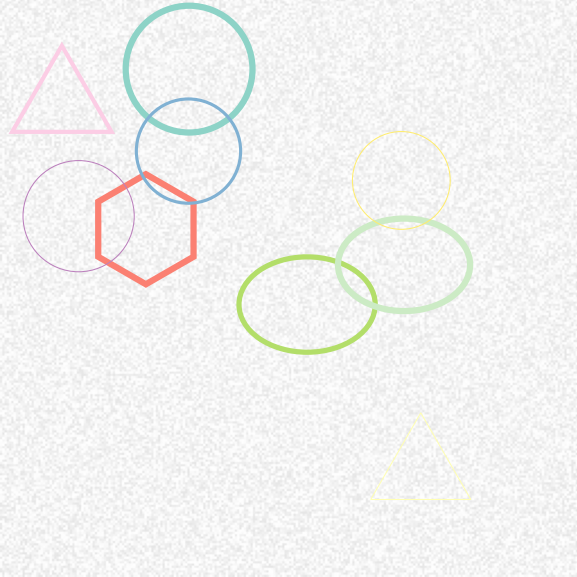[{"shape": "circle", "thickness": 3, "radius": 0.55, "center": [0.327, 0.879]}, {"shape": "triangle", "thickness": 0.5, "radius": 0.5, "center": [0.729, 0.184]}, {"shape": "hexagon", "thickness": 3, "radius": 0.48, "center": [0.253, 0.602]}, {"shape": "circle", "thickness": 1.5, "radius": 0.45, "center": [0.326, 0.737]}, {"shape": "oval", "thickness": 2.5, "radius": 0.59, "center": [0.532, 0.472]}, {"shape": "triangle", "thickness": 2, "radius": 0.5, "center": [0.107, 0.821]}, {"shape": "circle", "thickness": 0.5, "radius": 0.48, "center": [0.136, 0.625]}, {"shape": "oval", "thickness": 3, "radius": 0.57, "center": [0.7, 0.541]}, {"shape": "circle", "thickness": 0.5, "radius": 0.42, "center": [0.695, 0.687]}]